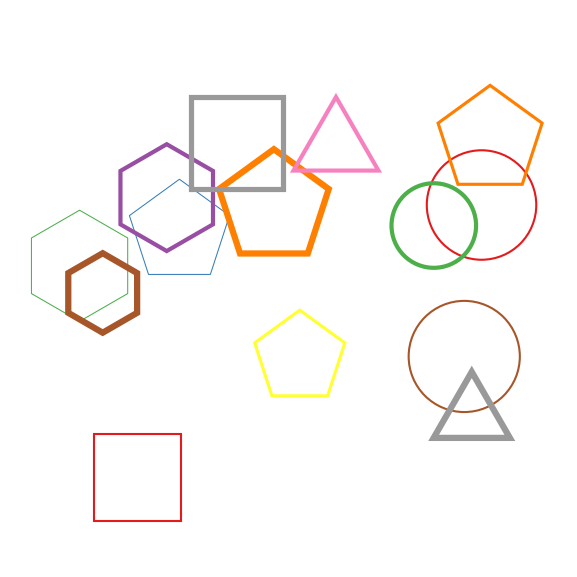[{"shape": "square", "thickness": 1, "radius": 0.38, "center": [0.237, 0.172]}, {"shape": "circle", "thickness": 1, "radius": 0.47, "center": [0.834, 0.644]}, {"shape": "pentagon", "thickness": 0.5, "radius": 0.46, "center": [0.311, 0.598]}, {"shape": "hexagon", "thickness": 0.5, "radius": 0.48, "center": [0.138, 0.539]}, {"shape": "circle", "thickness": 2, "radius": 0.37, "center": [0.751, 0.609]}, {"shape": "hexagon", "thickness": 2, "radius": 0.46, "center": [0.289, 0.657]}, {"shape": "pentagon", "thickness": 1.5, "radius": 0.47, "center": [0.849, 0.757]}, {"shape": "pentagon", "thickness": 3, "radius": 0.5, "center": [0.474, 0.641]}, {"shape": "pentagon", "thickness": 1.5, "radius": 0.41, "center": [0.519, 0.38]}, {"shape": "circle", "thickness": 1, "radius": 0.48, "center": [0.804, 0.382]}, {"shape": "hexagon", "thickness": 3, "radius": 0.34, "center": [0.178, 0.492]}, {"shape": "triangle", "thickness": 2, "radius": 0.42, "center": [0.582, 0.746]}, {"shape": "triangle", "thickness": 3, "radius": 0.38, "center": [0.817, 0.279]}, {"shape": "square", "thickness": 2.5, "radius": 0.4, "center": [0.41, 0.752]}]